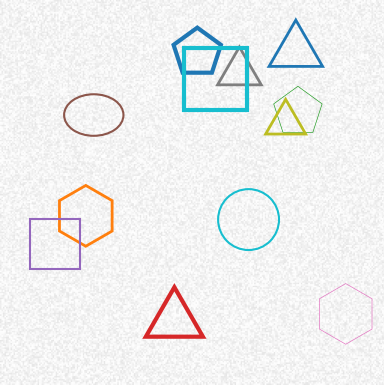[{"shape": "pentagon", "thickness": 3, "radius": 0.32, "center": [0.512, 0.864]}, {"shape": "triangle", "thickness": 2, "radius": 0.4, "center": [0.768, 0.868]}, {"shape": "hexagon", "thickness": 2, "radius": 0.39, "center": [0.223, 0.439]}, {"shape": "pentagon", "thickness": 0.5, "radius": 0.33, "center": [0.774, 0.71]}, {"shape": "triangle", "thickness": 3, "radius": 0.43, "center": [0.453, 0.168]}, {"shape": "square", "thickness": 1.5, "radius": 0.32, "center": [0.143, 0.367]}, {"shape": "oval", "thickness": 1.5, "radius": 0.39, "center": [0.244, 0.701]}, {"shape": "hexagon", "thickness": 0.5, "radius": 0.39, "center": [0.898, 0.185]}, {"shape": "triangle", "thickness": 2, "radius": 0.33, "center": [0.622, 0.812]}, {"shape": "triangle", "thickness": 2, "radius": 0.3, "center": [0.742, 0.682]}, {"shape": "square", "thickness": 3, "radius": 0.41, "center": [0.56, 0.795]}, {"shape": "circle", "thickness": 1.5, "radius": 0.4, "center": [0.646, 0.43]}]